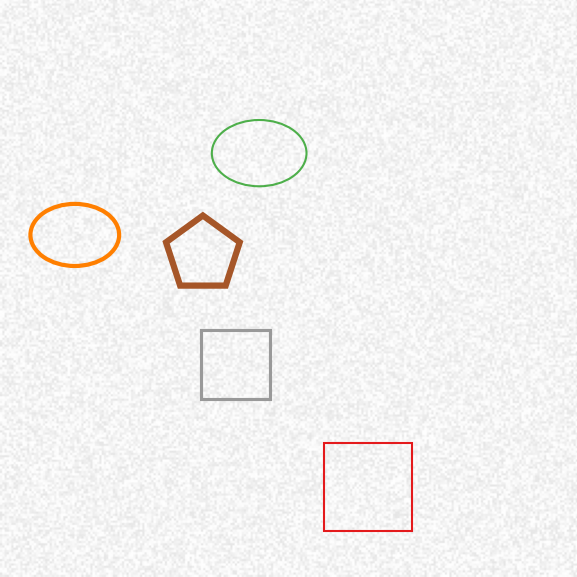[{"shape": "square", "thickness": 1, "radius": 0.38, "center": [0.637, 0.156]}, {"shape": "oval", "thickness": 1, "radius": 0.41, "center": [0.449, 0.734]}, {"shape": "oval", "thickness": 2, "radius": 0.38, "center": [0.13, 0.592]}, {"shape": "pentagon", "thickness": 3, "radius": 0.34, "center": [0.351, 0.559]}, {"shape": "square", "thickness": 1.5, "radius": 0.3, "center": [0.408, 0.368]}]